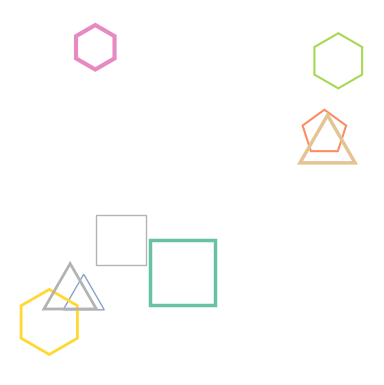[{"shape": "square", "thickness": 2.5, "radius": 0.42, "center": [0.474, 0.291]}, {"shape": "pentagon", "thickness": 1.5, "radius": 0.3, "center": [0.843, 0.656]}, {"shape": "triangle", "thickness": 1, "radius": 0.31, "center": [0.218, 0.226]}, {"shape": "hexagon", "thickness": 3, "radius": 0.29, "center": [0.247, 0.877]}, {"shape": "hexagon", "thickness": 1.5, "radius": 0.36, "center": [0.879, 0.842]}, {"shape": "hexagon", "thickness": 2, "radius": 0.42, "center": [0.128, 0.164]}, {"shape": "triangle", "thickness": 2.5, "radius": 0.41, "center": [0.851, 0.618]}, {"shape": "triangle", "thickness": 2, "radius": 0.39, "center": [0.182, 0.237]}, {"shape": "square", "thickness": 1, "radius": 0.33, "center": [0.314, 0.377]}]